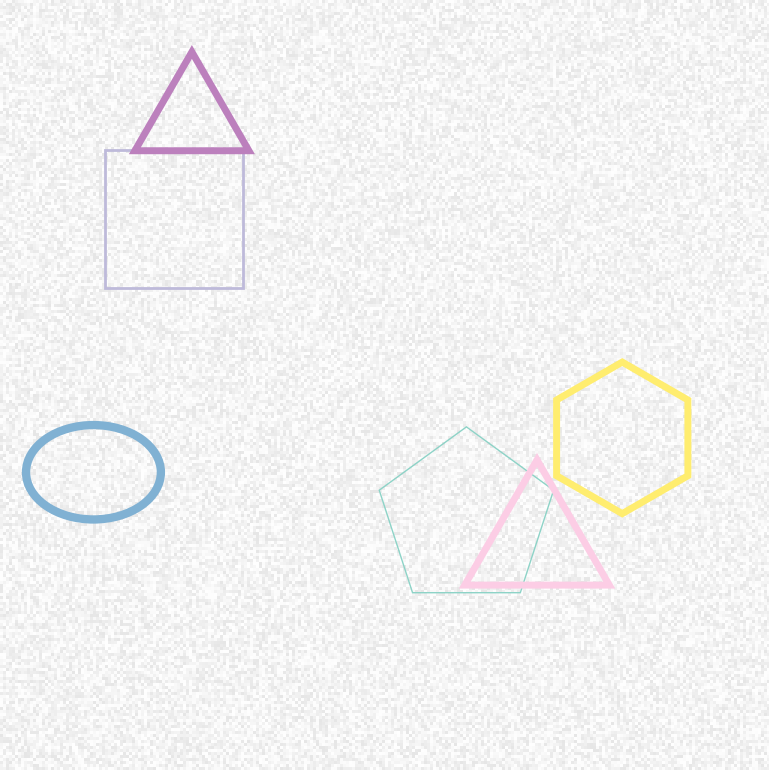[{"shape": "pentagon", "thickness": 0.5, "radius": 0.6, "center": [0.606, 0.327]}, {"shape": "square", "thickness": 1, "radius": 0.45, "center": [0.226, 0.715]}, {"shape": "oval", "thickness": 3, "radius": 0.44, "center": [0.121, 0.387]}, {"shape": "triangle", "thickness": 2.5, "radius": 0.54, "center": [0.697, 0.294]}, {"shape": "triangle", "thickness": 2.5, "radius": 0.43, "center": [0.249, 0.847]}, {"shape": "hexagon", "thickness": 2.5, "radius": 0.49, "center": [0.808, 0.431]}]